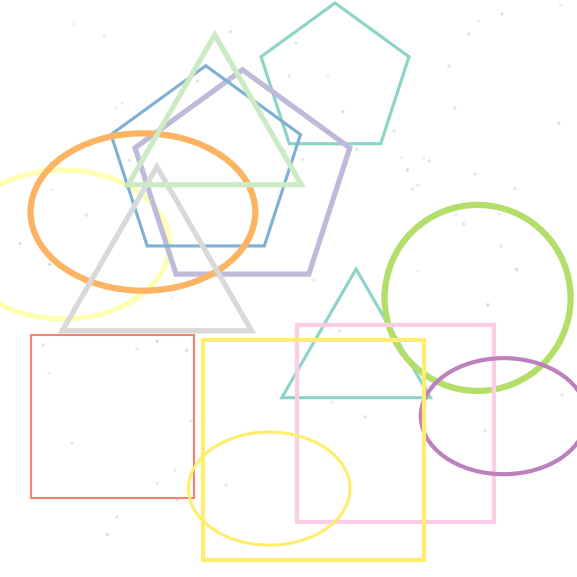[{"shape": "pentagon", "thickness": 1.5, "radius": 0.67, "center": [0.58, 0.859]}, {"shape": "triangle", "thickness": 1.5, "radius": 0.74, "center": [0.617, 0.385]}, {"shape": "oval", "thickness": 2.5, "radius": 0.92, "center": [0.109, 0.576]}, {"shape": "pentagon", "thickness": 2.5, "radius": 0.98, "center": [0.42, 0.683]}, {"shape": "square", "thickness": 1, "radius": 0.71, "center": [0.195, 0.278]}, {"shape": "pentagon", "thickness": 1.5, "radius": 0.86, "center": [0.356, 0.713]}, {"shape": "oval", "thickness": 3, "radius": 0.97, "center": [0.247, 0.632]}, {"shape": "circle", "thickness": 3, "radius": 0.81, "center": [0.827, 0.483]}, {"shape": "square", "thickness": 2, "radius": 0.85, "center": [0.684, 0.266]}, {"shape": "triangle", "thickness": 2.5, "radius": 0.95, "center": [0.272, 0.521]}, {"shape": "oval", "thickness": 2, "radius": 0.72, "center": [0.872, 0.278]}, {"shape": "triangle", "thickness": 2.5, "radius": 0.87, "center": [0.372, 0.766]}, {"shape": "square", "thickness": 2, "radius": 0.96, "center": [0.543, 0.22]}, {"shape": "oval", "thickness": 1.5, "radius": 0.7, "center": [0.466, 0.153]}]